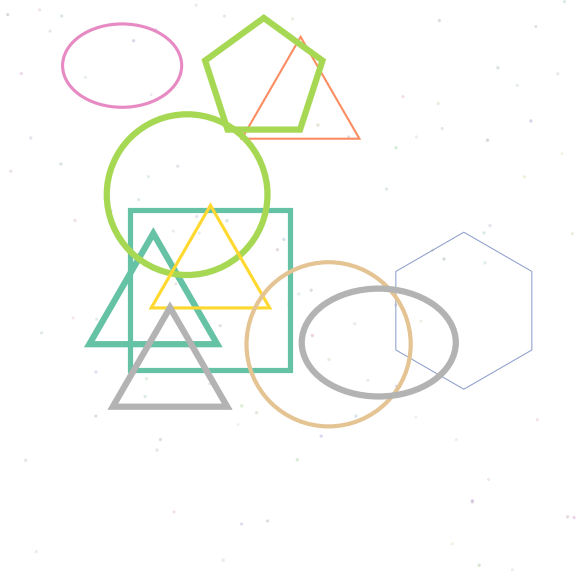[{"shape": "square", "thickness": 2.5, "radius": 0.69, "center": [0.363, 0.498]}, {"shape": "triangle", "thickness": 3, "radius": 0.64, "center": [0.265, 0.467]}, {"shape": "triangle", "thickness": 1, "radius": 0.59, "center": [0.521, 0.818]}, {"shape": "hexagon", "thickness": 0.5, "radius": 0.68, "center": [0.803, 0.461]}, {"shape": "oval", "thickness": 1.5, "radius": 0.52, "center": [0.211, 0.886]}, {"shape": "pentagon", "thickness": 3, "radius": 0.53, "center": [0.457, 0.861]}, {"shape": "circle", "thickness": 3, "radius": 0.7, "center": [0.324, 0.662]}, {"shape": "triangle", "thickness": 1.5, "radius": 0.59, "center": [0.364, 0.525]}, {"shape": "circle", "thickness": 2, "radius": 0.71, "center": [0.569, 0.403]}, {"shape": "oval", "thickness": 3, "radius": 0.67, "center": [0.656, 0.406]}, {"shape": "triangle", "thickness": 3, "radius": 0.57, "center": [0.294, 0.352]}]